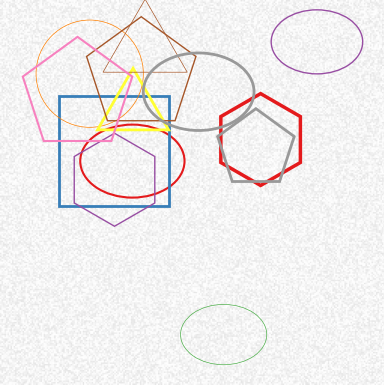[{"shape": "oval", "thickness": 1.5, "radius": 0.68, "center": [0.344, 0.582]}, {"shape": "hexagon", "thickness": 2.5, "radius": 0.6, "center": [0.677, 0.638]}, {"shape": "square", "thickness": 2, "radius": 0.72, "center": [0.296, 0.609]}, {"shape": "oval", "thickness": 0.5, "radius": 0.56, "center": [0.581, 0.131]}, {"shape": "oval", "thickness": 1, "radius": 0.59, "center": [0.823, 0.891]}, {"shape": "hexagon", "thickness": 1, "radius": 0.6, "center": [0.297, 0.533]}, {"shape": "circle", "thickness": 0.5, "radius": 0.7, "center": [0.233, 0.809]}, {"shape": "triangle", "thickness": 2, "radius": 0.53, "center": [0.346, 0.716]}, {"shape": "pentagon", "thickness": 1, "radius": 0.75, "center": [0.367, 0.807]}, {"shape": "triangle", "thickness": 0.5, "radius": 0.63, "center": [0.377, 0.876]}, {"shape": "pentagon", "thickness": 1.5, "radius": 0.75, "center": [0.201, 0.755]}, {"shape": "oval", "thickness": 2, "radius": 0.72, "center": [0.516, 0.762]}, {"shape": "pentagon", "thickness": 2, "radius": 0.52, "center": [0.665, 0.613]}]